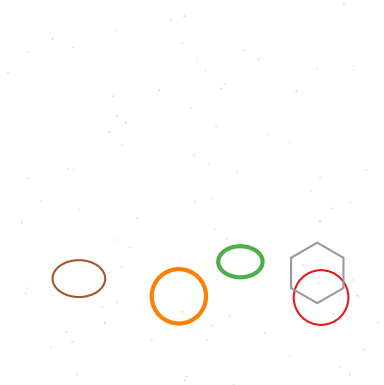[{"shape": "circle", "thickness": 1.5, "radius": 0.36, "center": [0.834, 0.227]}, {"shape": "oval", "thickness": 3, "radius": 0.29, "center": [0.624, 0.32]}, {"shape": "circle", "thickness": 3, "radius": 0.35, "center": [0.465, 0.23]}, {"shape": "oval", "thickness": 1.5, "radius": 0.34, "center": [0.205, 0.276]}, {"shape": "hexagon", "thickness": 1.5, "radius": 0.39, "center": [0.824, 0.291]}]